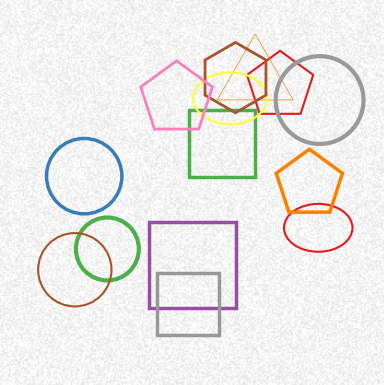[{"shape": "oval", "thickness": 1.5, "radius": 0.44, "center": [0.827, 0.408]}, {"shape": "pentagon", "thickness": 1.5, "radius": 0.45, "center": [0.728, 0.778]}, {"shape": "circle", "thickness": 2.5, "radius": 0.49, "center": [0.219, 0.542]}, {"shape": "circle", "thickness": 3, "radius": 0.41, "center": [0.279, 0.353]}, {"shape": "square", "thickness": 2.5, "radius": 0.43, "center": [0.577, 0.628]}, {"shape": "square", "thickness": 2.5, "radius": 0.56, "center": [0.5, 0.312]}, {"shape": "pentagon", "thickness": 2.5, "radius": 0.45, "center": [0.804, 0.522]}, {"shape": "triangle", "thickness": 0.5, "radius": 0.57, "center": [0.663, 0.798]}, {"shape": "oval", "thickness": 1.5, "radius": 0.48, "center": [0.598, 0.745]}, {"shape": "circle", "thickness": 1.5, "radius": 0.48, "center": [0.194, 0.299]}, {"shape": "hexagon", "thickness": 2, "radius": 0.46, "center": [0.612, 0.798]}, {"shape": "pentagon", "thickness": 2, "radius": 0.49, "center": [0.459, 0.744]}, {"shape": "circle", "thickness": 3, "radius": 0.57, "center": [0.83, 0.74]}, {"shape": "square", "thickness": 2.5, "radius": 0.41, "center": [0.488, 0.211]}]